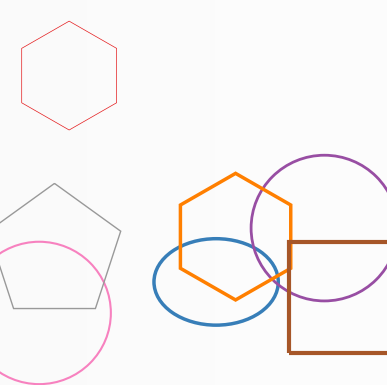[{"shape": "hexagon", "thickness": 0.5, "radius": 0.71, "center": [0.178, 0.804]}, {"shape": "oval", "thickness": 2.5, "radius": 0.8, "center": [0.558, 0.268]}, {"shape": "circle", "thickness": 2, "radius": 0.95, "center": [0.837, 0.408]}, {"shape": "hexagon", "thickness": 2.5, "radius": 0.82, "center": [0.608, 0.385]}, {"shape": "square", "thickness": 3, "radius": 0.72, "center": [0.889, 0.227]}, {"shape": "circle", "thickness": 1.5, "radius": 0.92, "center": [0.101, 0.187]}, {"shape": "pentagon", "thickness": 1, "radius": 0.9, "center": [0.141, 0.344]}]